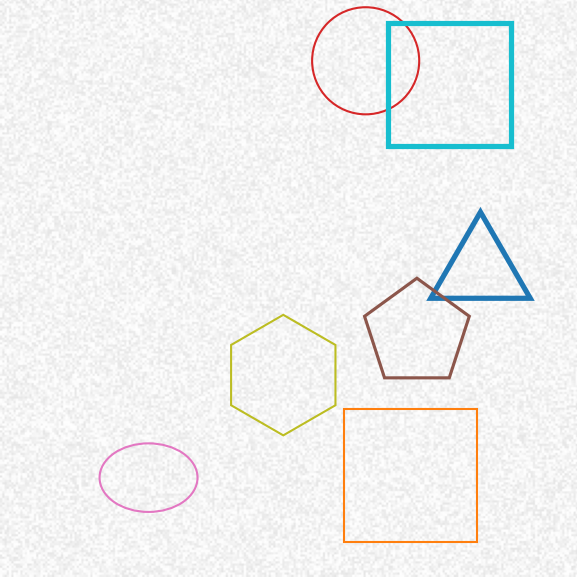[{"shape": "triangle", "thickness": 2.5, "radius": 0.5, "center": [0.832, 0.532]}, {"shape": "square", "thickness": 1, "radius": 0.58, "center": [0.71, 0.176]}, {"shape": "circle", "thickness": 1, "radius": 0.46, "center": [0.633, 0.894]}, {"shape": "pentagon", "thickness": 1.5, "radius": 0.48, "center": [0.722, 0.422]}, {"shape": "oval", "thickness": 1, "radius": 0.42, "center": [0.257, 0.172]}, {"shape": "hexagon", "thickness": 1, "radius": 0.52, "center": [0.491, 0.35]}, {"shape": "square", "thickness": 2.5, "radius": 0.53, "center": [0.779, 0.853]}]